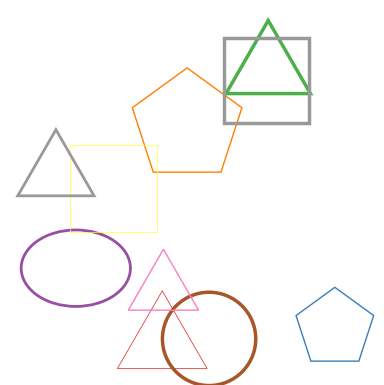[{"shape": "triangle", "thickness": 0.5, "radius": 0.67, "center": [0.421, 0.11]}, {"shape": "pentagon", "thickness": 1, "radius": 0.53, "center": [0.87, 0.148]}, {"shape": "triangle", "thickness": 2.5, "radius": 0.63, "center": [0.697, 0.82]}, {"shape": "oval", "thickness": 2, "radius": 0.71, "center": [0.197, 0.303]}, {"shape": "pentagon", "thickness": 1, "radius": 0.75, "center": [0.486, 0.674]}, {"shape": "square", "thickness": 0.5, "radius": 0.57, "center": [0.295, 0.511]}, {"shape": "circle", "thickness": 2.5, "radius": 0.61, "center": [0.543, 0.12]}, {"shape": "triangle", "thickness": 1, "radius": 0.53, "center": [0.424, 0.247]}, {"shape": "triangle", "thickness": 2, "radius": 0.57, "center": [0.145, 0.549]}, {"shape": "square", "thickness": 2.5, "radius": 0.55, "center": [0.693, 0.79]}]